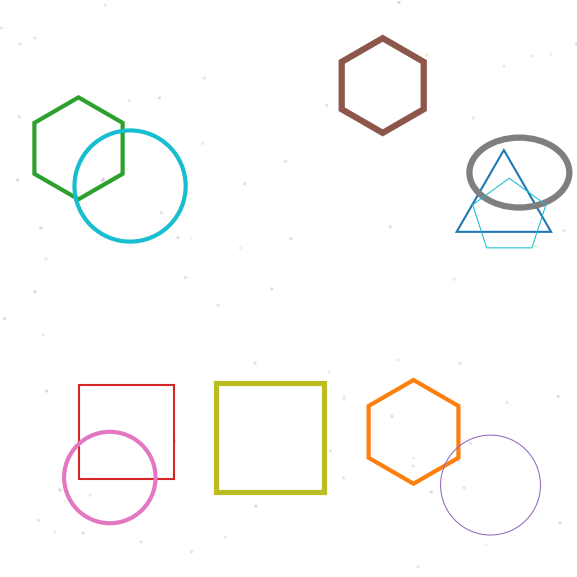[{"shape": "triangle", "thickness": 1, "radius": 0.47, "center": [0.872, 0.645]}, {"shape": "hexagon", "thickness": 2, "radius": 0.45, "center": [0.716, 0.251]}, {"shape": "hexagon", "thickness": 2, "radius": 0.44, "center": [0.136, 0.742]}, {"shape": "square", "thickness": 1, "radius": 0.41, "center": [0.218, 0.251]}, {"shape": "circle", "thickness": 0.5, "radius": 0.43, "center": [0.849, 0.159]}, {"shape": "hexagon", "thickness": 3, "radius": 0.41, "center": [0.663, 0.851]}, {"shape": "circle", "thickness": 2, "radius": 0.4, "center": [0.19, 0.172]}, {"shape": "oval", "thickness": 3, "radius": 0.43, "center": [0.899, 0.7]}, {"shape": "square", "thickness": 2.5, "radius": 0.47, "center": [0.468, 0.241]}, {"shape": "pentagon", "thickness": 0.5, "radius": 0.33, "center": [0.882, 0.624]}, {"shape": "circle", "thickness": 2, "radius": 0.48, "center": [0.225, 0.677]}]